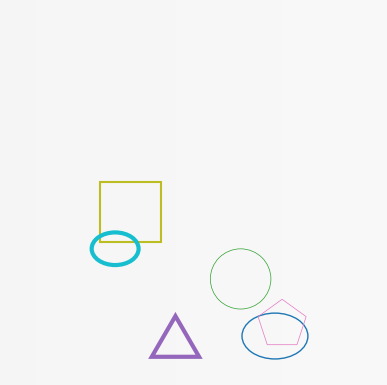[{"shape": "oval", "thickness": 1, "radius": 0.43, "center": [0.71, 0.127]}, {"shape": "circle", "thickness": 0.5, "radius": 0.39, "center": [0.621, 0.275]}, {"shape": "triangle", "thickness": 3, "radius": 0.35, "center": [0.453, 0.109]}, {"shape": "pentagon", "thickness": 0.5, "radius": 0.33, "center": [0.728, 0.157]}, {"shape": "square", "thickness": 1.5, "radius": 0.39, "center": [0.336, 0.448]}, {"shape": "oval", "thickness": 3, "radius": 0.3, "center": [0.297, 0.354]}]